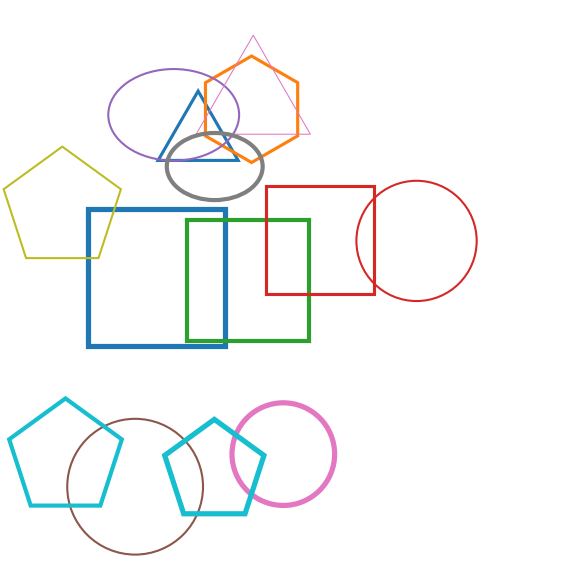[{"shape": "square", "thickness": 2.5, "radius": 0.59, "center": [0.272, 0.519]}, {"shape": "triangle", "thickness": 1.5, "radius": 0.4, "center": [0.343, 0.761]}, {"shape": "hexagon", "thickness": 1.5, "radius": 0.46, "center": [0.436, 0.81]}, {"shape": "square", "thickness": 2, "radius": 0.52, "center": [0.429, 0.513]}, {"shape": "circle", "thickness": 1, "radius": 0.52, "center": [0.721, 0.582]}, {"shape": "square", "thickness": 1.5, "radius": 0.47, "center": [0.554, 0.583]}, {"shape": "oval", "thickness": 1, "radius": 0.57, "center": [0.301, 0.8]}, {"shape": "circle", "thickness": 1, "radius": 0.59, "center": [0.234, 0.156]}, {"shape": "triangle", "thickness": 0.5, "radius": 0.57, "center": [0.439, 0.824]}, {"shape": "circle", "thickness": 2.5, "radius": 0.44, "center": [0.491, 0.213]}, {"shape": "oval", "thickness": 2, "radius": 0.42, "center": [0.372, 0.711]}, {"shape": "pentagon", "thickness": 1, "radius": 0.53, "center": [0.108, 0.639]}, {"shape": "pentagon", "thickness": 2.5, "radius": 0.45, "center": [0.371, 0.183]}, {"shape": "pentagon", "thickness": 2, "radius": 0.51, "center": [0.113, 0.207]}]